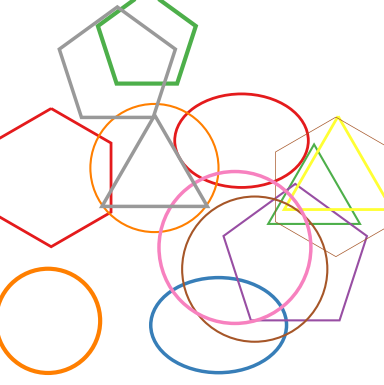[{"shape": "hexagon", "thickness": 2, "radius": 0.9, "center": [0.133, 0.539]}, {"shape": "oval", "thickness": 2, "radius": 0.87, "center": [0.627, 0.635]}, {"shape": "oval", "thickness": 2.5, "radius": 0.88, "center": [0.568, 0.155]}, {"shape": "pentagon", "thickness": 3, "radius": 0.67, "center": [0.381, 0.891]}, {"shape": "triangle", "thickness": 1.5, "radius": 0.69, "center": [0.816, 0.487]}, {"shape": "pentagon", "thickness": 1.5, "radius": 0.98, "center": [0.767, 0.326]}, {"shape": "circle", "thickness": 1.5, "radius": 0.83, "center": [0.401, 0.564]}, {"shape": "circle", "thickness": 3, "radius": 0.68, "center": [0.125, 0.167]}, {"shape": "triangle", "thickness": 2, "radius": 0.81, "center": [0.878, 0.537]}, {"shape": "circle", "thickness": 1.5, "radius": 0.94, "center": [0.662, 0.301]}, {"shape": "hexagon", "thickness": 0.5, "radius": 0.91, "center": [0.872, 0.515]}, {"shape": "circle", "thickness": 2.5, "radius": 0.99, "center": [0.61, 0.357]}, {"shape": "triangle", "thickness": 2.5, "radius": 0.79, "center": [0.402, 0.543]}, {"shape": "pentagon", "thickness": 2.5, "radius": 0.79, "center": [0.305, 0.823]}]